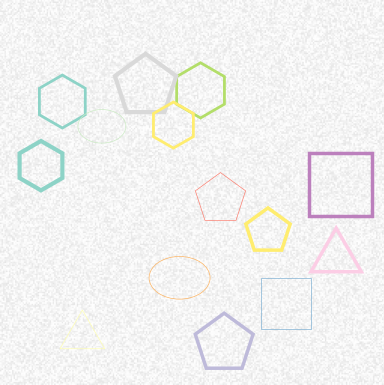[{"shape": "hexagon", "thickness": 2, "radius": 0.34, "center": [0.162, 0.736]}, {"shape": "hexagon", "thickness": 3, "radius": 0.32, "center": [0.106, 0.57]}, {"shape": "triangle", "thickness": 0.5, "radius": 0.34, "center": [0.214, 0.128]}, {"shape": "pentagon", "thickness": 2.5, "radius": 0.39, "center": [0.582, 0.107]}, {"shape": "pentagon", "thickness": 0.5, "radius": 0.34, "center": [0.573, 0.483]}, {"shape": "square", "thickness": 0.5, "radius": 0.33, "center": [0.743, 0.212]}, {"shape": "oval", "thickness": 0.5, "radius": 0.4, "center": [0.466, 0.278]}, {"shape": "hexagon", "thickness": 2, "radius": 0.36, "center": [0.521, 0.765]}, {"shape": "triangle", "thickness": 2.5, "radius": 0.38, "center": [0.873, 0.332]}, {"shape": "pentagon", "thickness": 3, "radius": 0.42, "center": [0.378, 0.777]}, {"shape": "square", "thickness": 2.5, "radius": 0.4, "center": [0.884, 0.521]}, {"shape": "oval", "thickness": 0.5, "radius": 0.31, "center": [0.265, 0.672]}, {"shape": "hexagon", "thickness": 2, "radius": 0.3, "center": [0.45, 0.675]}, {"shape": "pentagon", "thickness": 2.5, "radius": 0.3, "center": [0.696, 0.399]}]